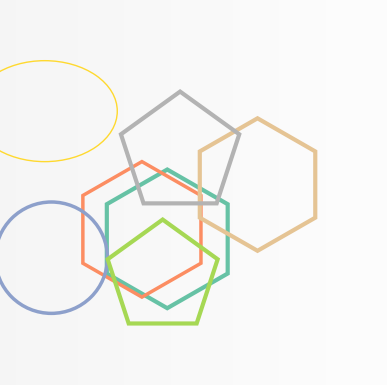[{"shape": "hexagon", "thickness": 3, "radius": 0.9, "center": [0.432, 0.38]}, {"shape": "hexagon", "thickness": 2.5, "radius": 0.88, "center": [0.366, 0.404]}, {"shape": "circle", "thickness": 2.5, "radius": 0.72, "center": [0.133, 0.331]}, {"shape": "pentagon", "thickness": 3, "radius": 0.75, "center": [0.42, 0.28]}, {"shape": "oval", "thickness": 1, "radius": 0.94, "center": [0.115, 0.711]}, {"shape": "hexagon", "thickness": 3, "radius": 0.86, "center": [0.665, 0.521]}, {"shape": "pentagon", "thickness": 3, "radius": 0.8, "center": [0.465, 0.602]}]